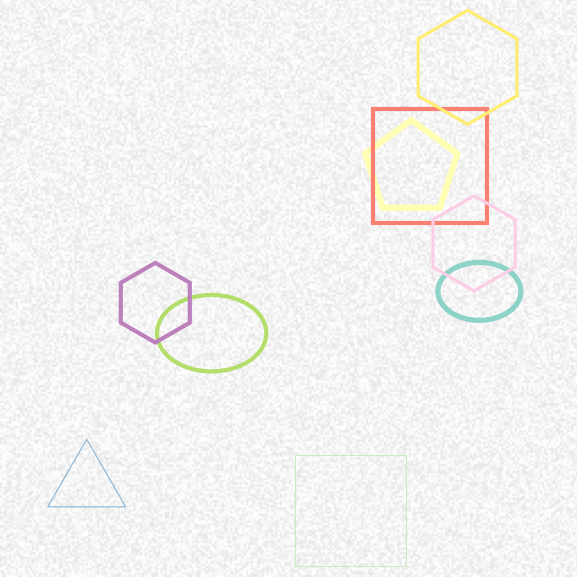[{"shape": "oval", "thickness": 2.5, "radius": 0.36, "center": [0.83, 0.495]}, {"shape": "pentagon", "thickness": 3, "radius": 0.42, "center": [0.712, 0.707]}, {"shape": "square", "thickness": 2, "radius": 0.49, "center": [0.744, 0.711]}, {"shape": "triangle", "thickness": 0.5, "radius": 0.39, "center": [0.15, 0.16]}, {"shape": "oval", "thickness": 2, "radius": 0.47, "center": [0.366, 0.422]}, {"shape": "hexagon", "thickness": 1.5, "radius": 0.41, "center": [0.821, 0.578]}, {"shape": "hexagon", "thickness": 2, "radius": 0.34, "center": [0.269, 0.475]}, {"shape": "square", "thickness": 0.5, "radius": 0.48, "center": [0.607, 0.115]}, {"shape": "hexagon", "thickness": 1.5, "radius": 0.49, "center": [0.81, 0.883]}]